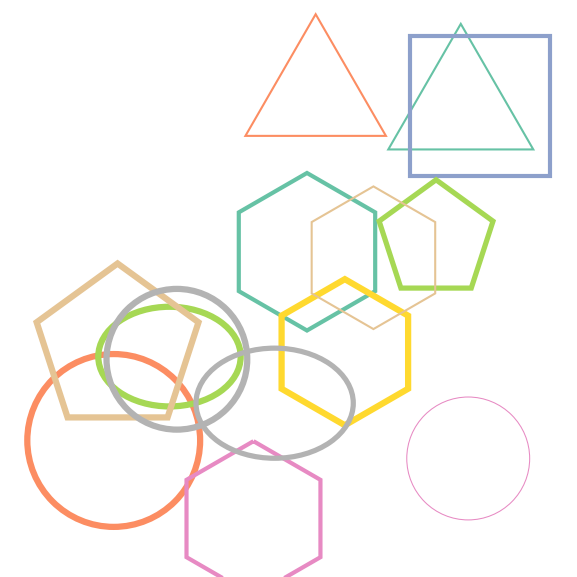[{"shape": "hexagon", "thickness": 2, "radius": 0.68, "center": [0.532, 0.563]}, {"shape": "triangle", "thickness": 1, "radius": 0.72, "center": [0.798, 0.813]}, {"shape": "circle", "thickness": 3, "radius": 0.75, "center": [0.197, 0.236]}, {"shape": "triangle", "thickness": 1, "radius": 0.7, "center": [0.547, 0.834]}, {"shape": "square", "thickness": 2, "radius": 0.61, "center": [0.831, 0.816]}, {"shape": "hexagon", "thickness": 2, "radius": 0.67, "center": [0.439, 0.101]}, {"shape": "circle", "thickness": 0.5, "radius": 0.53, "center": [0.811, 0.205]}, {"shape": "pentagon", "thickness": 2.5, "radius": 0.52, "center": [0.755, 0.584]}, {"shape": "oval", "thickness": 3, "radius": 0.62, "center": [0.293, 0.382]}, {"shape": "hexagon", "thickness": 3, "radius": 0.63, "center": [0.597, 0.389]}, {"shape": "pentagon", "thickness": 3, "radius": 0.74, "center": [0.204, 0.396]}, {"shape": "hexagon", "thickness": 1, "radius": 0.62, "center": [0.647, 0.553]}, {"shape": "circle", "thickness": 3, "radius": 0.61, "center": [0.306, 0.377]}, {"shape": "oval", "thickness": 2.5, "radius": 0.68, "center": [0.476, 0.301]}]